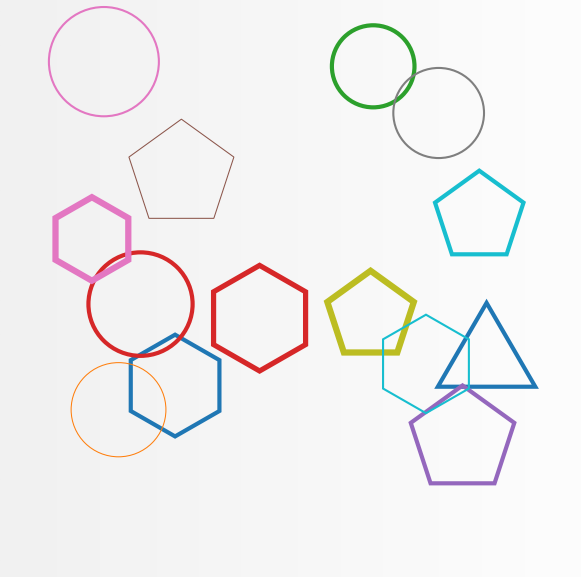[{"shape": "hexagon", "thickness": 2, "radius": 0.44, "center": [0.301, 0.332]}, {"shape": "triangle", "thickness": 2, "radius": 0.48, "center": [0.837, 0.378]}, {"shape": "circle", "thickness": 0.5, "radius": 0.41, "center": [0.204, 0.29]}, {"shape": "circle", "thickness": 2, "radius": 0.36, "center": [0.642, 0.884]}, {"shape": "circle", "thickness": 2, "radius": 0.45, "center": [0.242, 0.473]}, {"shape": "hexagon", "thickness": 2.5, "radius": 0.46, "center": [0.447, 0.448]}, {"shape": "pentagon", "thickness": 2, "radius": 0.47, "center": [0.796, 0.238]}, {"shape": "pentagon", "thickness": 0.5, "radius": 0.47, "center": [0.312, 0.698]}, {"shape": "hexagon", "thickness": 3, "radius": 0.36, "center": [0.158, 0.585]}, {"shape": "circle", "thickness": 1, "radius": 0.47, "center": [0.179, 0.892]}, {"shape": "circle", "thickness": 1, "radius": 0.39, "center": [0.755, 0.803]}, {"shape": "pentagon", "thickness": 3, "radius": 0.39, "center": [0.638, 0.452]}, {"shape": "hexagon", "thickness": 1, "radius": 0.43, "center": [0.733, 0.369]}, {"shape": "pentagon", "thickness": 2, "radius": 0.4, "center": [0.825, 0.624]}]